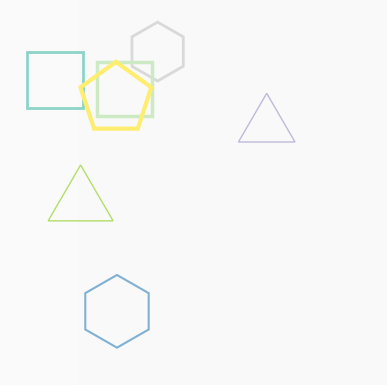[{"shape": "square", "thickness": 2, "radius": 0.36, "center": [0.143, 0.793]}, {"shape": "triangle", "thickness": 1, "radius": 0.42, "center": [0.688, 0.673]}, {"shape": "hexagon", "thickness": 1.5, "radius": 0.47, "center": [0.302, 0.191]}, {"shape": "triangle", "thickness": 1, "radius": 0.48, "center": [0.208, 0.475]}, {"shape": "hexagon", "thickness": 2, "radius": 0.38, "center": [0.407, 0.866]}, {"shape": "square", "thickness": 2.5, "radius": 0.35, "center": [0.321, 0.768]}, {"shape": "pentagon", "thickness": 3, "radius": 0.48, "center": [0.299, 0.743]}]